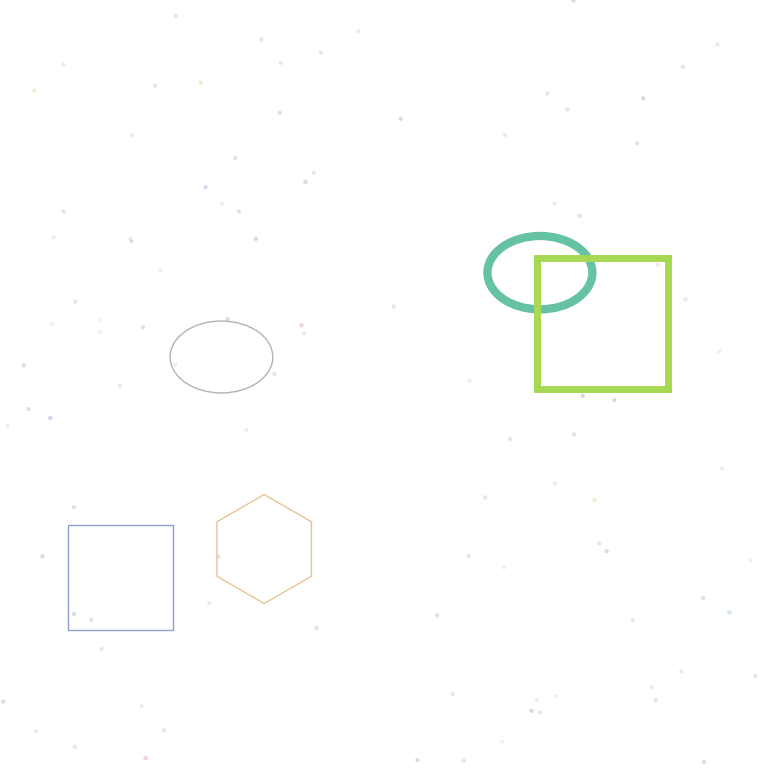[{"shape": "oval", "thickness": 3, "radius": 0.34, "center": [0.701, 0.646]}, {"shape": "square", "thickness": 0.5, "radius": 0.34, "center": [0.157, 0.25]}, {"shape": "square", "thickness": 2.5, "radius": 0.43, "center": [0.782, 0.58]}, {"shape": "hexagon", "thickness": 0.5, "radius": 0.35, "center": [0.343, 0.287]}, {"shape": "oval", "thickness": 0.5, "radius": 0.33, "center": [0.288, 0.536]}]